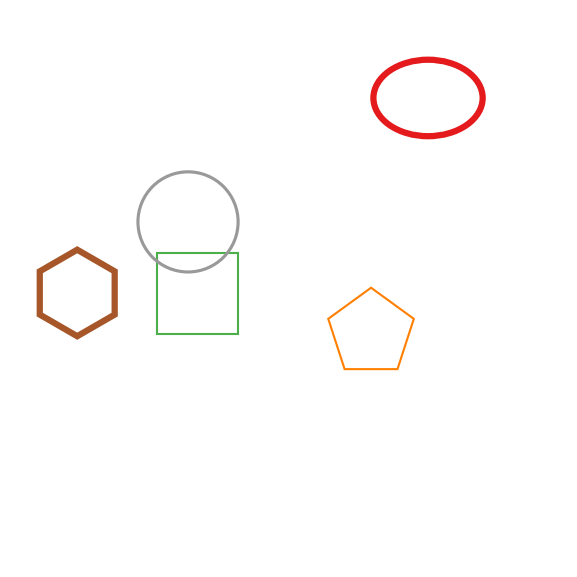[{"shape": "oval", "thickness": 3, "radius": 0.47, "center": [0.741, 0.83]}, {"shape": "square", "thickness": 1, "radius": 0.35, "center": [0.342, 0.491]}, {"shape": "pentagon", "thickness": 1, "radius": 0.39, "center": [0.643, 0.423]}, {"shape": "hexagon", "thickness": 3, "radius": 0.37, "center": [0.134, 0.492]}, {"shape": "circle", "thickness": 1.5, "radius": 0.43, "center": [0.326, 0.615]}]